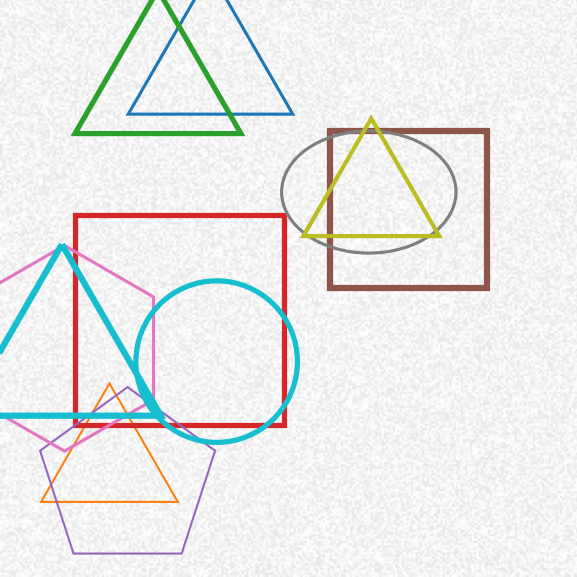[{"shape": "triangle", "thickness": 1.5, "radius": 0.82, "center": [0.364, 0.884]}, {"shape": "triangle", "thickness": 1, "radius": 0.68, "center": [0.19, 0.198]}, {"shape": "triangle", "thickness": 2.5, "radius": 0.83, "center": [0.273, 0.851]}, {"shape": "square", "thickness": 2.5, "radius": 0.91, "center": [0.311, 0.445]}, {"shape": "pentagon", "thickness": 1, "radius": 0.8, "center": [0.221, 0.169]}, {"shape": "square", "thickness": 3, "radius": 0.68, "center": [0.707, 0.636]}, {"shape": "hexagon", "thickness": 1.5, "radius": 0.89, "center": [0.112, 0.396]}, {"shape": "oval", "thickness": 1.5, "radius": 0.75, "center": [0.639, 0.667]}, {"shape": "triangle", "thickness": 2, "radius": 0.68, "center": [0.643, 0.658]}, {"shape": "triangle", "thickness": 3, "radius": 0.99, "center": [0.107, 0.378]}, {"shape": "circle", "thickness": 2.5, "radius": 0.7, "center": [0.375, 0.373]}]